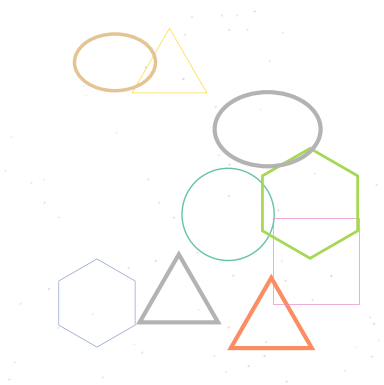[{"shape": "circle", "thickness": 1, "radius": 0.6, "center": [0.592, 0.443]}, {"shape": "triangle", "thickness": 3, "radius": 0.61, "center": [0.705, 0.157]}, {"shape": "hexagon", "thickness": 0.5, "radius": 0.57, "center": [0.252, 0.213]}, {"shape": "square", "thickness": 0.5, "radius": 0.56, "center": [0.821, 0.321]}, {"shape": "hexagon", "thickness": 2, "radius": 0.71, "center": [0.805, 0.472]}, {"shape": "triangle", "thickness": 0.5, "radius": 0.56, "center": [0.44, 0.815]}, {"shape": "oval", "thickness": 2.5, "radius": 0.53, "center": [0.299, 0.838]}, {"shape": "oval", "thickness": 3, "radius": 0.69, "center": [0.695, 0.664]}, {"shape": "triangle", "thickness": 3, "radius": 0.59, "center": [0.464, 0.222]}]